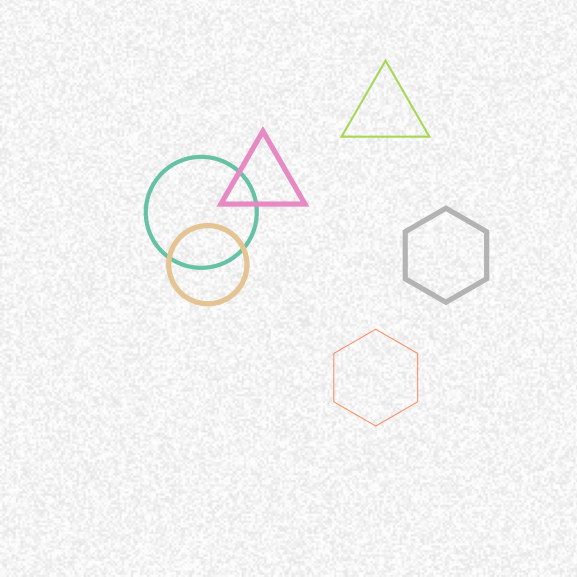[{"shape": "circle", "thickness": 2, "radius": 0.48, "center": [0.349, 0.631]}, {"shape": "hexagon", "thickness": 0.5, "radius": 0.42, "center": [0.651, 0.345]}, {"shape": "triangle", "thickness": 2.5, "radius": 0.42, "center": [0.455, 0.688]}, {"shape": "triangle", "thickness": 1, "radius": 0.44, "center": [0.668, 0.806]}, {"shape": "circle", "thickness": 2.5, "radius": 0.34, "center": [0.36, 0.541]}, {"shape": "hexagon", "thickness": 2.5, "radius": 0.41, "center": [0.772, 0.557]}]